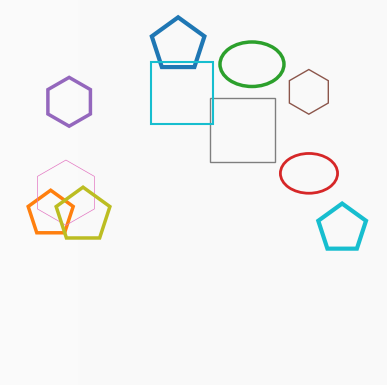[{"shape": "pentagon", "thickness": 3, "radius": 0.36, "center": [0.46, 0.884]}, {"shape": "pentagon", "thickness": 2.5, "radius": 0.31, "center": [0.131, 0.445]}, {"shape": "oval", "thickness": 2.5, "radius": 0.41, "center": [0.65, 0.833]}, {"shape": "oval", "thickness": 2, "radius": 0.37, "center": [0.797, 0.55]}, {"shape": "hexagon", "thickness": 2.5, "radius": 0.32, "center": [0.178, 0.736]}, {"shape": "hexagon", "thickness": 1, "radius": 0.29, "center": [0.797, 0.761]}, {"shape": "hexagon", "thickness": 0.5, "radius": 0.42, "center": [0.17, 0.5]}, {"shape": "square", "thickness": 1, "radius": 0.42, "center": [0.627, 0.662]}, {"shape": "pentagon", "thickness": 2.5, "radius": 0.36, "center": [0.214, 0.441]}, {"shape": "pentagon", "thickness": 3, "radius": 0.32, "center": [0.883, 0.407]}, {"shape": "square", "thickness": 1.5, "radius": 0.4, "center": [0.47, 0.759]}]